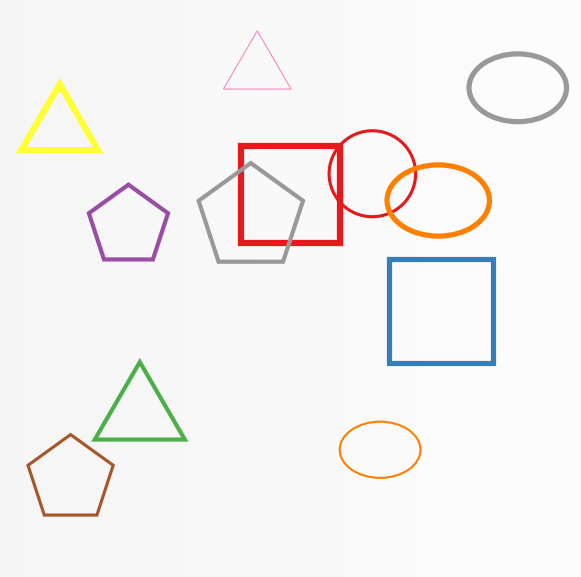[{"shape": "square", "thickness": 3, "radius": 0.42, "center": [0.5, 0.662]}, {"shape": "circle", "thickness": 1.5, "radius": 0.37, "center": [0.641, 0.698]}, {"shape": "square", "thickness": 2.5, "radius": 0.45, "center": [0.758, 0.461]}, {"shape": "triangle", "thickness": 2, "radius": 0.45, "center": [0.241, 0.283]}, {"shape": "pentagon", "thickness": 2, "radius": 0.36, "center": [0.221, 0.608]}, {"shape": "oval", "thickness": 1, "radius": 0.35, "center": [0.654, 0.22]}, {"shape": "oval", "thickness": 2.5, "radius": 0.44, "center": [0.754, 0.652]}, {"shape": "triangle", "thickness": 3, "radius": 0.38, "center": [0.103, 0.777]}, {"shape": "pentagon", "thickness": 1.5, "radius": 0.39, "center": [0.121, 0.17]}, {"shape": "triangle", "thickness": 0.5, "radius": 0.34, "center": [0.443, 0.879]}, {"shape": "pentagon", "thickness": 2, "radius": 0.47, "center": [0.432, 0.622]}, {"shape": "oval", "thickness": 2.5, "radius": 0.42, "center": [0.891, 0.847]}]